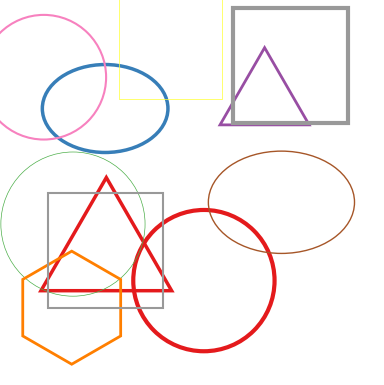[{"shape": "triangle", "thickness": 2.5, "radius": 0.98, "center": [0.276, 0.343]}, {"shape": "circle", "thickness": 3, "radius": 0.92, "center": [0.53, 0.271]}, {"shape": "oval", "thickness": 2.5, "radius": 0.82, "center": [0.273, 0.718]}, {"shape": "circle", "thickness": 0.5, "radius": 0.94, "center": [0.19, 0.418]}, {"shape": "triangle", "thickness": 2, "radius": 0.67, "center": [0.687, 0.742]}, {"shape": "hexagon", "thickness": 2, "radius": 0.73, "center": [0.186, 0.201]}, {"shape": "square", "thickness": 0.5, "radius": 0.67, "center": [0.443, 0.878]}, {"shape": "oval", "thickness": 1, "radius": 0.95, "center": [0.731, 0.475]}, {"shape": "circle", "thickness": 1.5, "radius": 0.81, "center": [0.114, 0.799]}, {"shape": "square", "thickness": 1.5, "radius": 0.75, "center": [0.274, 0.349]}, {"shape": "square", "thickness": 3, "radius": 0.75, "center": [0.754, 0.83]}]